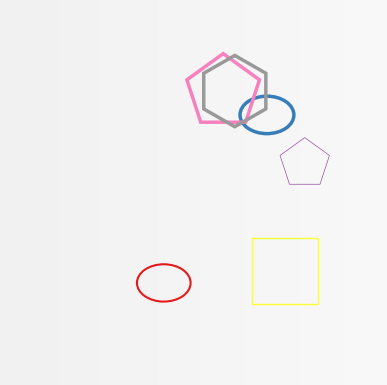[{"shape": "oval", "thickness": 1.5, "radius": 0.35, "center": [0.423, 0.265]}, {"shape": "oval", "thickness": 2.5, "radius": 0.35, "center": [0.689, 0.702]}, {"shape": "pentagon", "thickness": 0.5, "radius": 0.34, "center": [0.786, 0.576]}, {"shape": "square", "thickness": 1, "radius": 0.43, "center": [0.735, 0.295]}, {"shape": "pentagon", "thickness": 2.5, "radius": 0.49, "center": [0.576, 0.762]}, {"shape": "hexagon", "thickness": 2.5, "radius": 0.46, "center": [0.606, 0.763]}]